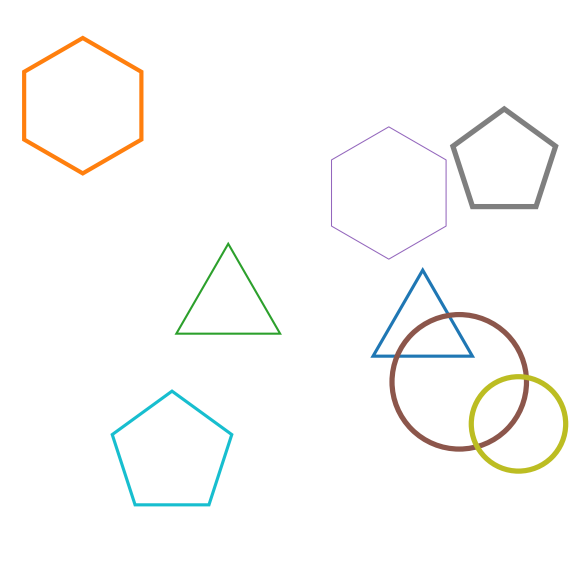[{"shape": "triangle", "thickness": 1.5, "radius": 0.5, "center": [0.732, 0.432]}, {"shape": "hexagon", "thickness": 2, "radius": 0.59, "center": [0.143, 0.816]}, {"shape": "triangle", "thickness": 1, "radius": 0.52, "center": [0.395, 0.473]}, {"shape": "hexagon", "thickness": 0.5, "radius": 0.57, "center": [0.673, 0.665]}, {"shape": "circle", "thickness": 2.5, "radius": 0.58, "center": [0.795, 0.338]}, {"shape": "pentagon", "thickness": 2.5, "radius": 0.47, "center": [0.873, 0.717]}, {"shape": "circle", "thickness": 2.5, "radius": 0.41, "center": [0.898, 0.265]}, {"shape": "pentagon", "thickness": 1.5, "radius": 0.54, "center": [0.298, 0.213]}]